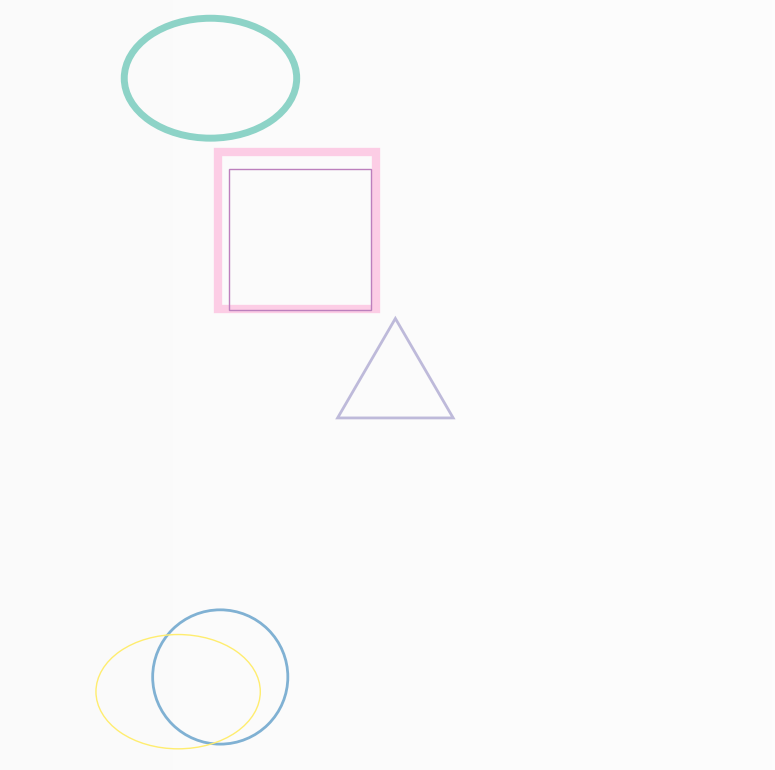[{"shape": "oval", "thickness": 2.5, "radius": 0.56, "center": [0.272, 0.898]}, {"shape": "triangle", "thickness": 1, "radius": 0.43, "center": [0.51, 0.5]}, {"shape": "circle", "thickness": 1, "radius": 0.44, "center": [0.284, 0.121]}, {"shape": "square", "thickness": 3, "radius": 0.51, "center": [0.384, 0.7]}, {"shape": "square", "thickness": 0.5, "radius": 0.46, "center": [0.387, 0.689]}, {"shape": "oval", "thickness": 0.5, "radius": 0.53, "center": [0.23, 0.102]}]